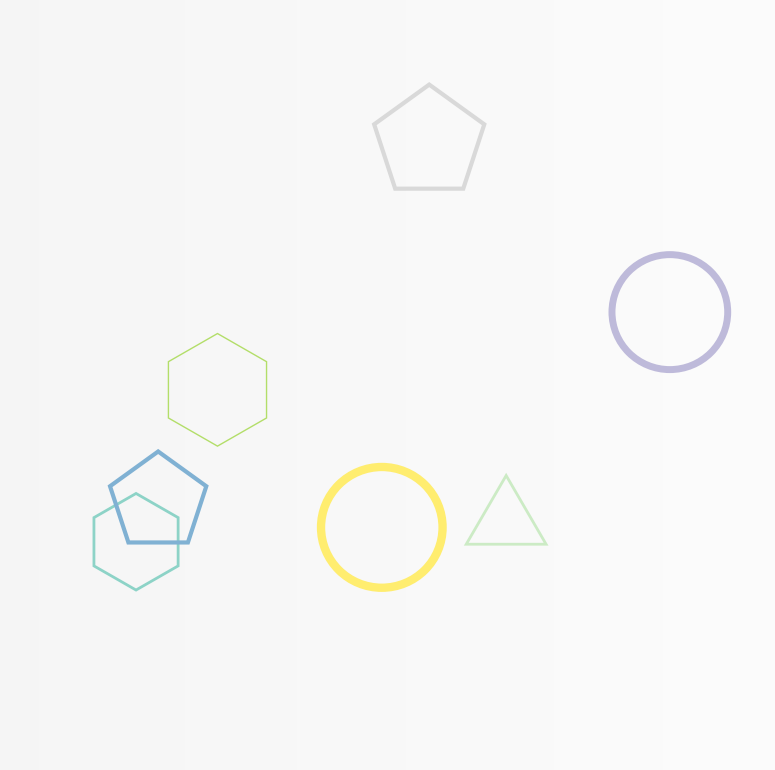[{"shape": "hexagon", "thickness": 1, "radius": 0.31, "center": [0.176, 0.296]}, {"shape": "circle", "thickness": 2.5, "radius": 0.37, "center": [0.864, 0.595]}, {"shape": "pentagon", "thickness": 1.5, "radius": 0.33, "center": [0.204, 0.348]}, {"shape": "hexagon", "thickness": 0.5, "radius": 0.37, "center": [0.281, 0.494]}, {"shape": "pentagon", "thickness": 1.5, "radius": 0.37, "center": [0.554, 0.815]}, {"shape": "triangle", "thickness": 1, "radius": 0.3, "center": [0.653, 0.323]}, {"shape": "circle", "thickness": 3, "radius": 0.39, "center": [0.493, 0.315]}]